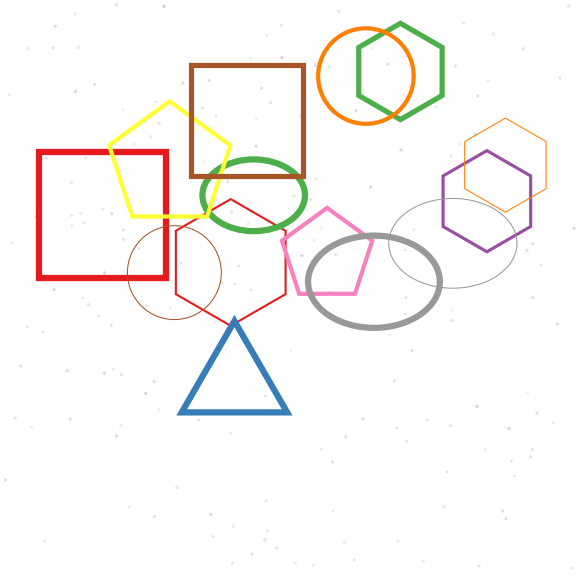[{"shape": "hexagon", "thickness": 1, "radius": 0.55, "center": [0.4, 0.545]}, {"shape": "square", "thickness": 3, "radius": 0.55, "center": [0.178, 0.627]}, {"shape": "triangle", "thickness": 3, "radius": 0.53, "center": [0.406, 0.338]}, {"shape": "hexagon", "thickness": 2.5, "radius": 0.42, "center": [0.693, 0.875]}, {"shape": "oval", "thickness": 3, "radius": 0.44, "center": [0.439, 0.661]}, {"shape": "hexagon", "thickness": 1.5, "radius": 0.44, "center": [0.843, 0.651]}, {"shape": "hexagon", "thickness": 0.5, "radius": 0.41, "center": [0.875, 0.713]}, {"shape": "circle", "thickness": 2, "radius": 0.41, "center": [0.634, 0.867]}, {"shape": "pentagon", "thickness": 2, "radius": 0.55, "center": [0.294, 0.713]}, {"shape": "square", "thickness": 2.5, "radius": 0.48, "center": [0.428, 0.79]}, {"shape": "circle", "thickness": 0.5, "radius": 0.41, "center": [0.302, 0.527]}, {"shape": "pentagon", "thickness": 2, "radius": 0.41, "center": [0.566, 0.557]}, {"shape": "oval", "thickness": 3, "radius": 0.57, "center": [0.648, 0.511]}, {"shape": "oval", "thickness": 0.5, "radius": 0.55, "center": [0.784, 0.578]}]